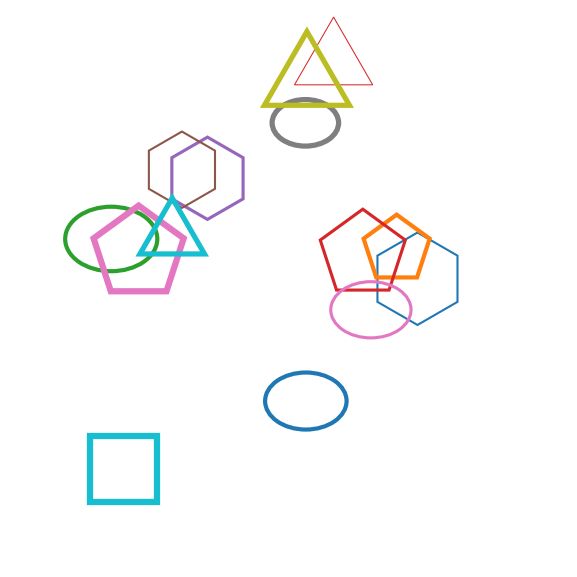[{"shape": "oval", "thickness": 2, "radius": 0.35, "center": [0.53, 0.305]}, {"shape": "hexagon", "thickness": 1, "radius": 0.4, "center": [0.723, 0.516]}, {"shape": "pentagon", "thickness": 2, "radius": 0.3, "center": [0.687, 0.567]}, {"shape": "oval", "thickness": 2, "radius": 0.4, "center": [0.193, 0.585]}, {"shape": "triangle", "thickness": 0.5, "radius": 0.39, "center": [0.578, 0.891]}, {"shape": "pentagon", "thickness": 1.5, "radius": 0.39, "center": [0.628, 0.559]}, {"shape": "hexagon", "thickness": 1.5, "radius": 0.36, "center": [0.359, 0.69]}, {"shape": "hexagon", "thickness": 1, "radius": 0.33, "center": [0.315, 0.705]}, {"shape": "oval", "thickness": 1.5, "radius": 0.35, "center": [0.642, 0.463]}, {"shape": "pentagon", "thickness": 3, "radius": 0.41, "center": [0.24, 0.561]}, {"shape": "oval", "thickness": 2.5, "radius": 0.29, "center": [0.529, 0.786]}, {"shape": "triangle", "thickness": 2.5, "radius": 0.43, "center": [0.531, 0.859]}, {"shape": "square", "thickness": 3, "radius": 0.29, "center": [0.214, 0.187]}, {"shape": "triangle", "thickness": 2.5, "radius": 0.32, "center": [0.298, 0.592]}]